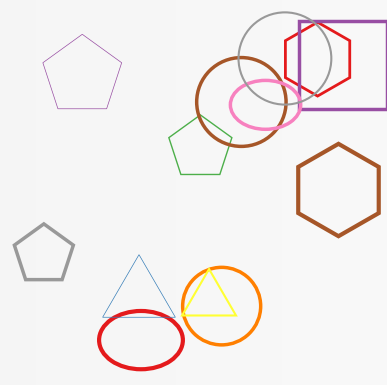[{"shape": "hexagon", "thickness": 2, "radius": 0.48, "center": [0.82, 0.846]}, {"shape": "oval", "thickness": 3, "radius": 0.54, "center": [0.364, 0.117]}, {"shape": "triangle", "thickness": 0.5, "radius": 0.54, "center": [0.359, 0.23]}, {"shape": "pentagon", "thickness": 1, "radius": 0.43, "center": [0.517, 0.616]}, {"shape": "square", "thickness": 2.5, "radius": 0.57, "center": [0.885, 0.831]}, {"shape": "pentagon", "thickness": 0.5, "radius": 0.53, "center": [0.212, 0.804]}, {"shape": "circle", "thickness": 2.5, "radius": 0.5, "center": [0.572, 0.205]}, {"shape": "triangle", "thickness": 1.5, "radius": 0.4, "center": [0.539, 0.221]}, {"shape": "hexagon", "thickness": 3, "radius": 0.6, "center": [0.874, 0.506]}, {"shape": "circle", "thickness": 2.5, "radius": 0.58, "center": [0.623, 0.735]}, {"shape": "oval", "thickness": 2.5, "radius": 0.45, "center": [0.685, 0.728]}, {"shape": "pentagon", "thickness": 2.5, "radius": 0.4, "center": [0.113, 0.338]}, {"shape": "circle", "thickness": 1.5, "radius": 0.6, "center": [0.735, 0.848]}]